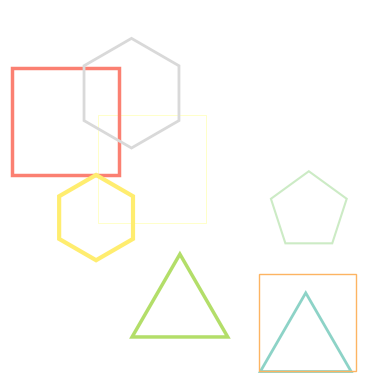[{"shape": "triangle", "thickness": 2, "radius": 0.68, "center": [0.794, 0.103]}, {"shape": "square", "thickness": 0.5, "radius": 0.7, "center": [0.395, 0.561]}, {"shape": "square", "thickness": 2.5, "radius": 0.7, "center": [0.17, 0.685]}, {"shape": "square", "thickness": 1, "radius": 0.63, "center": [0.798, 0.162]}, {"shape": "triangle", "thickness": 2.5, "radius": 0.72, "center": [0.467, 0.196]}, {"shape": "hexagon", "thickness": 2, "radius": 0.71, "center": [0.342, 0.758]}, {"shape": "pentagon", "thickness": 1.5, "radius": 0.52, "center": [0.802, 0.452]}, {"shape": "hexagon", "thickness": 3, "radius": 0.55, "center": [0.25, 0.435]}]